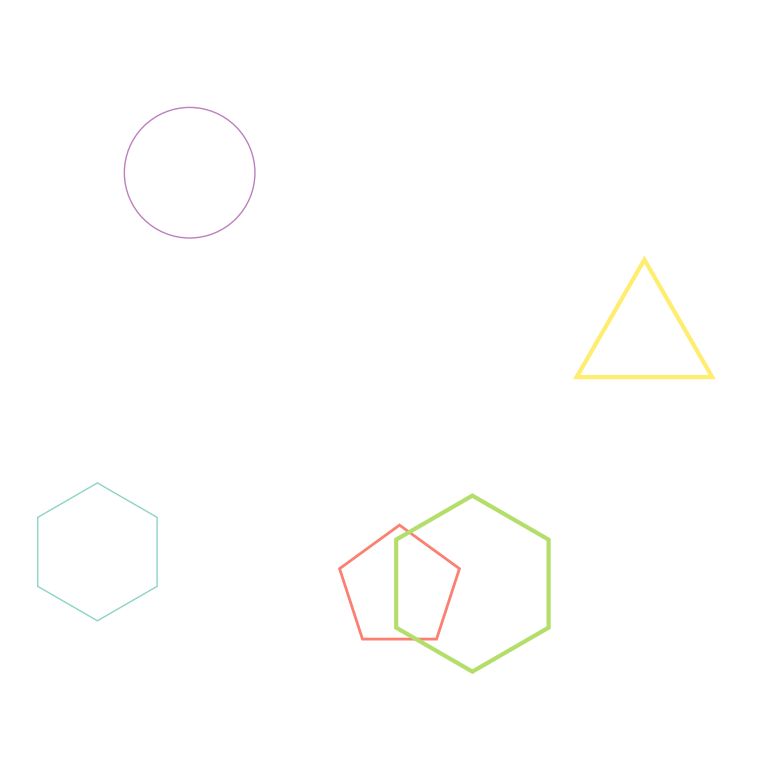[{"shape": "hexagon", "thickness": 0.5, "radius": 0.45, "center": [0.127, 0.283]}, {"shape": "pentagon", "thickness": 1, "radius": 0.41, "center": [0.519, 0.236]}, {"shape": "hexagon", "thickness": 1.5, "radius": 0.57, "center": [0.613, 0.242]}, {"shape": "circle", "thickness": 0.5, "radius": 0.42, "center": [0.246, 0.776]}, {"shape": "triangle", "thickness": 1.5, "radius": 0.51, "center": [0.837, 0.561]}]